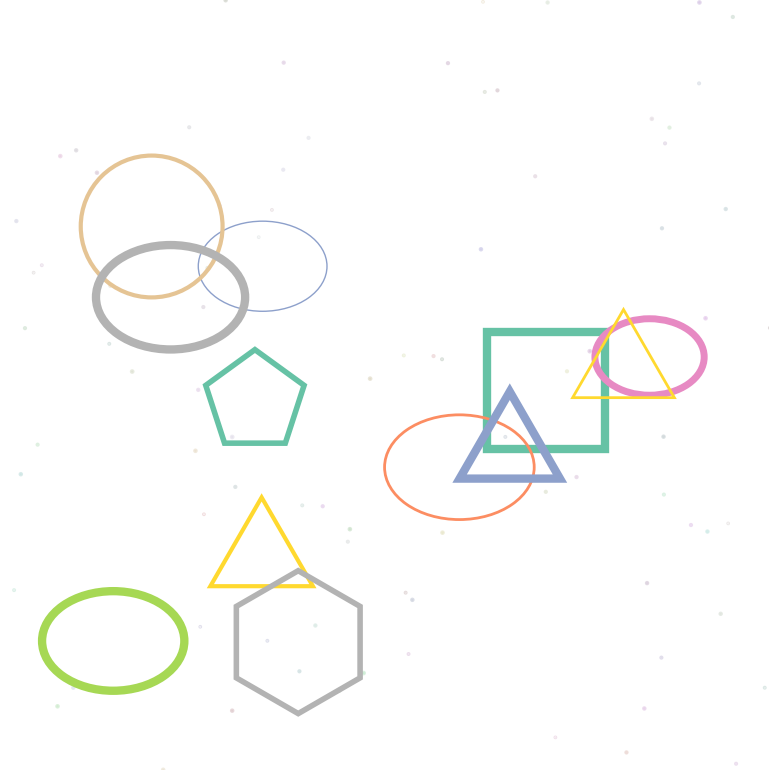[{"shape": "pentagon", "thickness": 2, "radius": 0.34, "center": [0.331, 0.479]}, {"shape": "square", "thickness": 3, "radius": 0.38, "center": [0.709, 0.493]}, {"shape": "oval", "thickness": 1, "radius": 0.49, "center": [0.597, 0.393]}, {"shape": "triangle", "thickness": 3, "radius": 0.38, "center": [0.662, 0.416]}, {"shape": "oval", "thickness": 0.5, "radius": 0.42, "center": [0.341, 0.654]}, {"shape": "oval", "thickness": 2.5, "radius": 0.35, "center": [0.844, 0.536]}, {"shape": "oval", "thickness": 3, "radius": 0.46, "center": [0.147, 0.168]}, {"shape": "triangle", "thickness": 1.5, "radius": 0.38, "center": [0.34, 0.277]}, {"shape": "triangle", "thickness": 1, "radius": 0.38, "center": [0.81, 0.522]}, {"shape": "circle", "thickness": 1.5, "radius": 0.46, "center": [0.197, 0.706]}, {"shape": "oval", "thickness": 3, "radius": 0.48, "center": [0.222, 0.614]}, {"shape": "hexagon", "thickness": 2, "radius": 0.46, "center": [0.387, 0.166]}]